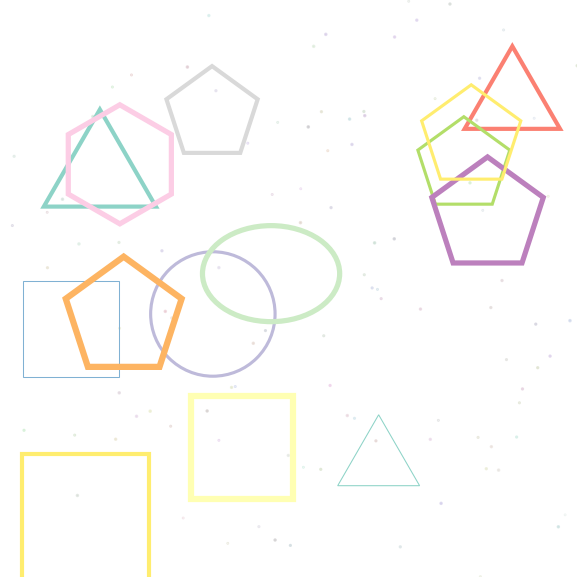[{"shape": "triangle", "thickness": 0.5, "radius": 0.41, "center": [0.656, 0.199]}, {"shape": "triangle", "thickness": 2, "radius": 0.56, "center": [0.173, 0.697]}, {"shape": "square", "thickness": 3, "radius": 0.44, "center": [0.419, 0.224]}, {"shape": "circle", "thickness": 1.5, "radius": 0.54, "center": [0.369, 0.455]}, {"shape": "triangle", "thickness": 2, "radius": 0.48, "center": [0.887, 0.824]}, {"shape": "square", "thickness": 0.5, "radius": 0.42, "center": [0.123, 0.429]}, {"shape": "pentagon", "thickness": 3, "radius": 0.53, "center": [0.214, 0.449]}, {"shape": "pentagon", "thickness": 1.5, "radius": 0.42, "center": [0.803, 0.713]}, {"shape": "hexagon", "thickness": 2.5, "radius": 0.52, "center": [0.207, 0.715]}, {"shape": "pentagon", "thickness": 2, "radius": 0.42, "center": [0.367, 0.802]}, {"shape": "pentagon", "thickness": 2.5, "radius": 0.51, "center": [0.844, 0.626]}, {"shape": "oval", "thickness": 2.5, "radius": 0.59, "center": [0.469, 0.525]}, {"shape": "pentagon", "thickness": 1.5, "radius": 0.45, "center": [0.816, 0.762]}, {"shape": "square", "thickness": 2, "radius": 0.55, "center": [0.148, 0.102]}]